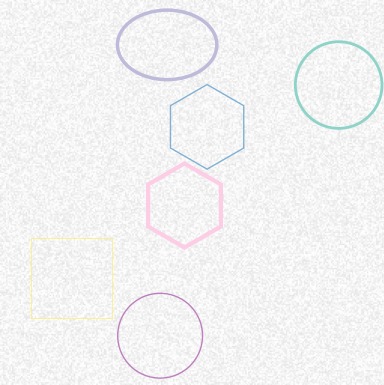[{"shape": "circle", "thickness": 2, "radius": 0.56, "center": [0.88, 0.779]}, {"shape": "oval", "thickness": 2.5, "radius": 0.65, "center": [0.434, 0.883]}, {"shape": "hexagon", "thickness": 1, "radius": 0.55, "center": [0.538, 0.671]}, {"shape": "hexagon", "thickness": 3, "radius": 0.55, "center": [0.479, 0.466]}, {"shape": "circle", "thickness": 1, "radius": 0.55, "center": [0.416, 0.128]}, {"shape": "square", "thickness": 0.5, "radius": 0.52, "center": [0.186, 0.277]}]